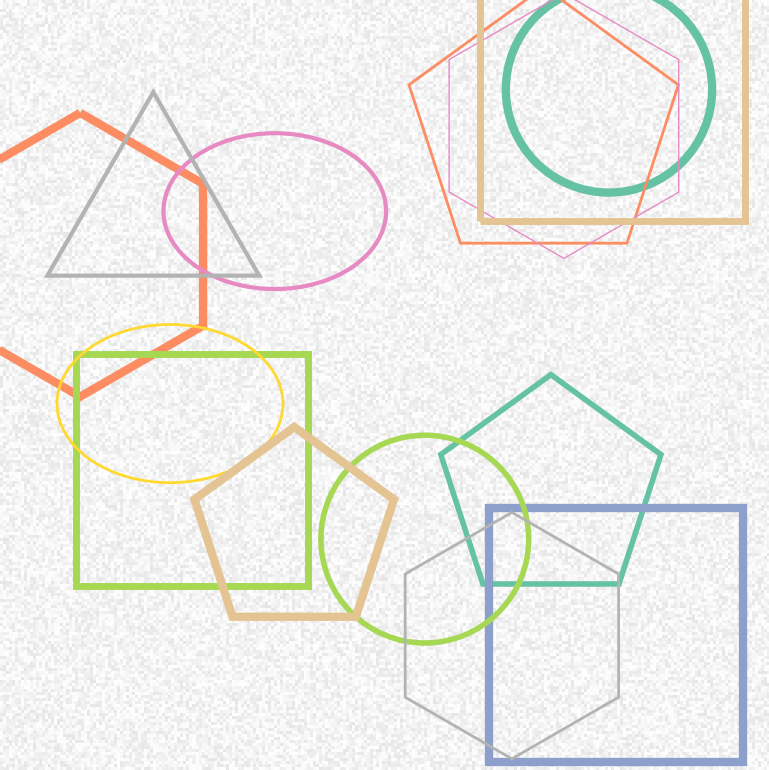[{"shape": "circle", "thickness": 3, "radius": 0.67, "center": [0.791, 0.884]}, {"shape": "pentagon", "thickness": 2, "radius": 0.75, "center": [0.715, 0.363]}, {"shape": "pentagon", "thickness": 1, "radius": 0.92, "center": [0.706, 0.833]}, {"shape": "hexagon", "thickness": 3, "radius": 0.92, "center": [0.104, 0.669]}, {"shape": "square", "thickness": 3, "radius": 0.82, "center": [0.8, 0.175]}, {"shape": "oval", "thickness": 1.5, "radius": 0.72, "center": [0.357, 0.726]}, {"shape": "hexagon", "thickness": 0.5, "radius": 0.86, "center": [0.732, 0.837]}, {"shape": "square", "thickness": 2.5, "radius": 0.75, "center": [0.25, 0.39]}, {"shape": "circle", "thickness": 2, "radius": 0.67, "center": [0.552, 0.3]}, {"shape": "oval", "thickness": 1, "radius": 0.73, "center": [0.221, 0.476]}, {"shape": "pentagon", "thickness": 3, "radius": 0.68, "center": [0.382, 0.309]}, {"shape": "square", "thickness": 2.5, "radius": 0.86, "center": [0.795, 0.885]}, {"shape": "triangle", "thickness": 1.5, "radius": 0.79, "center": [0.199, 0.721]}, {"shape": "hexagon", "thickness": 1, "radius": 0.8, "center": [0.665, 0.175]}]